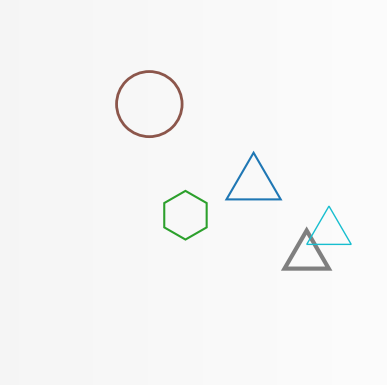[{"shape": "triangle", "thickness": 1.5, "radius": 0.4, "center": [0.654, 0.522]}, {"shape": "hexagon", "thickness": 1.5, "radius": 0.32, "center": [0.479, 0.441]}, {"shape": "circle", "thickness": 2, "radius": 0.42, "center": [0.385, 0.73]}, {"shape": "triangle", "thickness": 3, "radius": 0.33, "center": [0.791, 0.335]}, {"shape": "triangle", "thickness": 1, "radius": 0.33, "center": [0.849, 0.398]}]